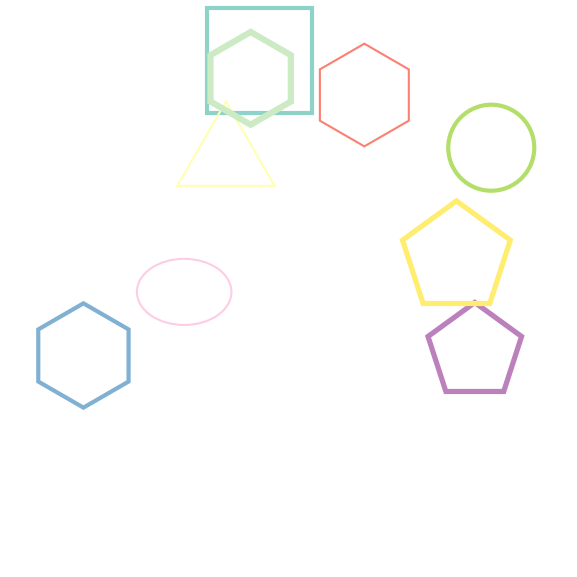[{"shape": "square", "thickness": 2, "radius": 0.46, "center": [0.449, 0.894]}, {"shape": "triangle", "thickness": 1, "radius": 0.49, "center": [0.391, 0.726]}, {"shape": "hexagon", "thickness": 1, "radius": 0.44, "center": [0.631, 0.835]}, {"shape": "hexagon", "thickness": 2, "radius": 0.45, "center": [0.144, 0.384]}, {"shape": "circle", "thickness": 2, "radius": 0.37, "center": [0.851, 0.743]}, {"shape": "oval", "thickness": 1, "radius": 0.41, "center": [0.319, 0.494]}, {"shape": "pentagon", "thickness": 2.5, "radius": 0.43, "center": [0.822, 0.39]}, {"shape": "hexagon", "thickness": 3, "radius": 0.4, "center": [0.434, 0.863]}, {"shape": "pentagon", "thickness": 2.5, "radius": 0.49, "center": [0.79, 0.553]}]